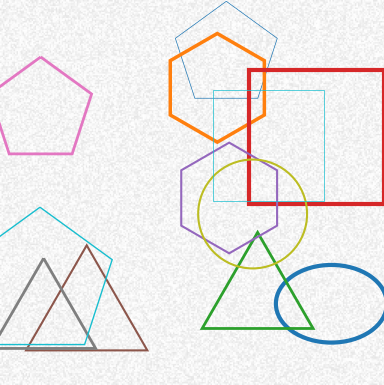[{"shape": "pentagon", "thickness": 0.5, "radius": 0.7, "center": [0.588, 0.857]}, {"shape": "oval", "thickness": 3, "radius": 0.72, "center": [0.861, 0.211]}, {"shape": "hexagon", "thickness": 2.5, "radius": 0.71, "center": [0.564, 0.772]}, {"shape": "triangle", "thickness": 2, "radius": 0.83, "center": [0.669, 0.23]}, {"shape": "square", "thickness": 3, "radius": 0.88, "center": [0.822, 0.644]}, {"shape": "hexagon", "thickness": 1.5, "radius": 0.72, "center": [0.595, 0.486]}, {"shape": "triangle", "thickness": 1.5, "radius": 0.91, "center": [0.225, 0.181]}, {"shape": "pentagon", "thickness": 2, "radius": 0.7, "center": [0.106, 0.713]}, {"shape": "triangle", "thickness": 2, "radius": 0.78, "center": [0.113, 0.173]}, {"shape": "circle", "thickness": 1.5, "radius": 0.71, "center": [0.656, 0.444]}, {"shape": "square", "thickness": 0.5, "radius": 0.72, "center": [0.697, 0.622]}, {"shape": "pentagon", "thickness": 1, "radius": 0.99, "center": [0.104, 0.265]}]